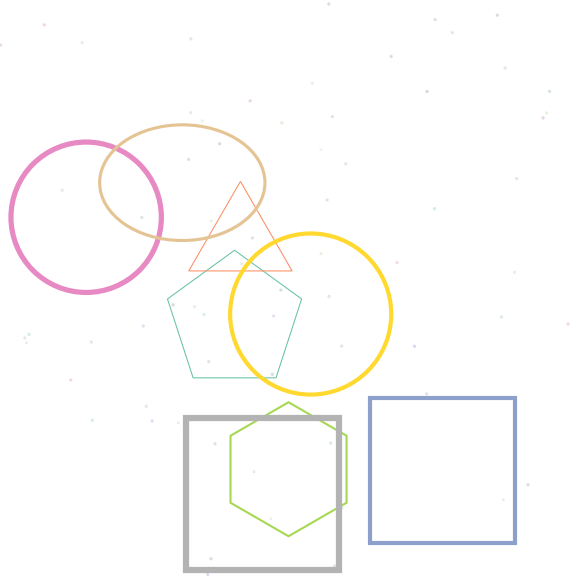[{"shape": "pentagon", "thickness": 0.5, "radius": 0.61, "center": [0.406, 0.444]}, {"shape": "triangle", "thickness": 0.5, "radius": 0.52, "center": [0.416, 0.582]}, {"shape": "square", "thickness": 2, "radius": 0.63, "center": [0.766, 0.185]}, {"shape": "circle", "thickness": 2.5, "radius": 0.65, "center": [0.149, 0.623]}, {"shape": "hexagon", "thickness": 1, "radius": 0.58, "center": [0.5, 0.187]}, {"shape": "circle", "thickness": 2, "radius": 0.7, "center": [0.538, 0.455]}, {"shape": "oval", "thickness": 1.5, "radius": 0.72, "center": [0.316, 0.683]}, {"shape": "square", "thickness": 3, "radius": 0.66, "center": [0.454, 0.144]}]